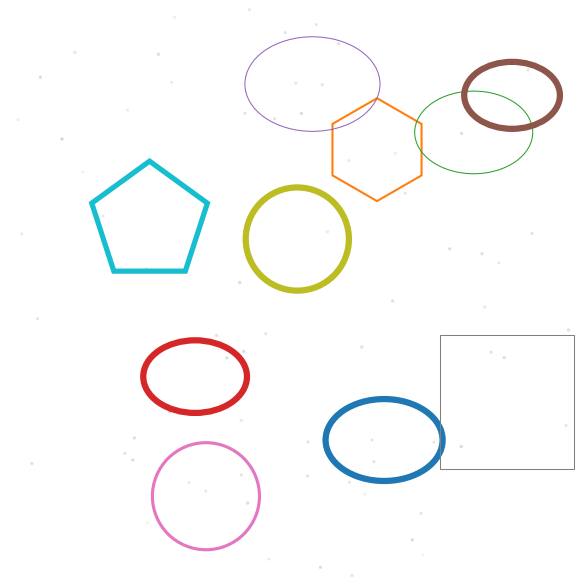[{"shape": "oval", "thickness": 3, "radius": 0.51, "center": [0.665, 0.237]}, {"shape": "hexagon", "thickness": 1, "radius": 0.45, "center": [0.653, 0.74]}, {"shape": "oval", "thickness": 0.5, "radius": 0.51, "center": [0.82, 0.77]}, {"shape": "oval", "thickness": 3, "radius": 0.45, "center": [0.338, 0.347]}, {"shape": "oval", "thickness": 0.5, "radius": 0.58, "center": [0.541, 0.854]}, {"shape": "oval", "thickness": 3, "radius": 0.41, "center": [0.887, 0.834]}, {"shape": "circle", "thickness": 1.5, "radius": 0.46, "center": [0.357, 0.14]}, {"shape": "square", "thickness": 0.5, "radius": 0.58, "center": [0.878, 0.304]}, {"shape": "circle", "thickness": 3, "radius": 0.45, "center": [0.515, 0.585]}, {"shape": "pentagon", "thickness": 2.5, "radius": 0.53, "center": [0.259, 0.615]}]